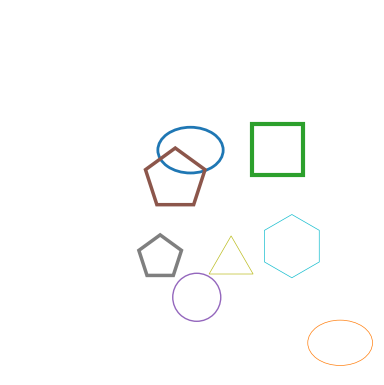[{"shape": "oval", "thickness": 2, "radius": 0.42, "center": [0.495, 0.61]}, {"shape": "oval", "thickness": 0.5, "radius": 0.42, "center": [0.884, 0.11]}, {"shape": "square", "thickness": 3, "radius": 0.33, "center": [0.721, 0.611]}, {"shape": "circle", "thickness": 1, "radius": 0.31, "center": [0.511, 0.228]}, {"shape": "pentagon", "thickness": 2.5, "radius": 0.41, "center": [0.455, 0.534]}, {"shape": "pentagon", "thickness": 2.5, "radius": 0.29, "center": [0.416, 0.332]}, {"shape": "triangle", "thickness": 0.5, "radius": 0.33, "center": [0.6, 0.321]}, {"shape": "hexagon", "thickness": 0.5, "radius": 0.41, "center": [0.758, 0.361]}]